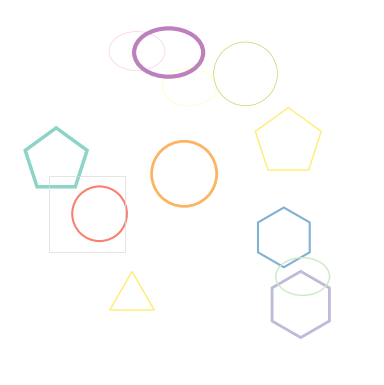[{"shape": "pentagon", "thickness": 2.5, "radius": 0.42, "center": [0.146, 0.583]}, {"shape": "oval", "thickness": 0.5, "radius": 0.35, "center": [0.492, 0.774]}, {"shape": "hexagon", "thickness": 2, "radius": 0.43, "center": [0.781, 0.209]}, {"shape": "circle", "thickness": 1.5, "radius": 0.35, "center": [0.259, 0.445]}, {"shape": "hexagon", "thickness": 1.5, "radius": 0.39, "center": [0.737, 0.383]}, {"shape": "circle", "thickness": 2, "radius": 0.42, "center": [0.478, 0.549]}, {"shape": "circle", "thickness": 0.5, "radius": 0.41, "center": [0.638, 0.808]}, {"shape": "oval", "thickness": 0.5, "radius": 0.36, "center": [0.356, 0.867]}, {"shape": "square", "thickness": 0.5, "radius": 0.5, "center": [0.226, 0.444]}, {"shape": "oval", "thickness": 3, "radius": 0.45, "center": [0.438, 0.864]}, {"shape": "oval", "thickness": 1, "radius": 0.35, "center": [0.786, 0.282]}, {"shape": "triangle", "thickness": 1, "radius": 0.33, "center": [0.343, 0.228]}, {"shape": "pentagon", "thickness": 1, "radius": 0.45, "center": [0.749, 0.631]}]